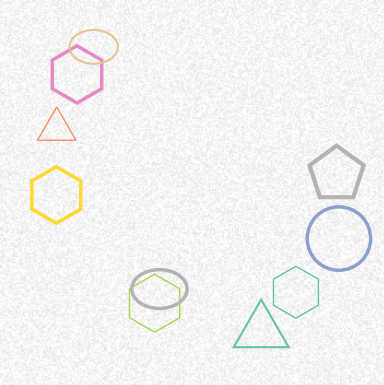[{"shape": "triangle", "thickness": 1.5, "radius": 0.41, "center": [0.678, 0.139]}, {"shape": "hexagon", "thickness": 1, "radius": 0.34, "center": [0.769, 0.241]}, {"shape": "triangle", "thickness": 1, "radius": 0.29, "center": [0.147, 0.665]}, {"shape": "circle", "thickness": 2.5, "radius": 0.41, "center": [0.88, 0.38]}, {"shape": "hexagon", "thickness": 2.5, "radius": 0.37, "center": [0.2, 0.807]}, {"shape": "hexagon", "thickness": 1, "radius": 0.38, "center": [0.402, 0.212]}, {"shape": "hexagon", "thickness": 2.5, "radius": 0.37, "center": [0.146, 0.493]}, {"shape": "oval", "thickness": 1.5, "radius": 0.31, "center": [0.243, 0.878]}, {"shape": "oval", "thickness": 2.5, "radius": 0.36, "center": [0.414, 0.249]}, {"shape": "pentagon", "thickness": 3, "radius": 0.37, "center": [0.874, 0.548]}]